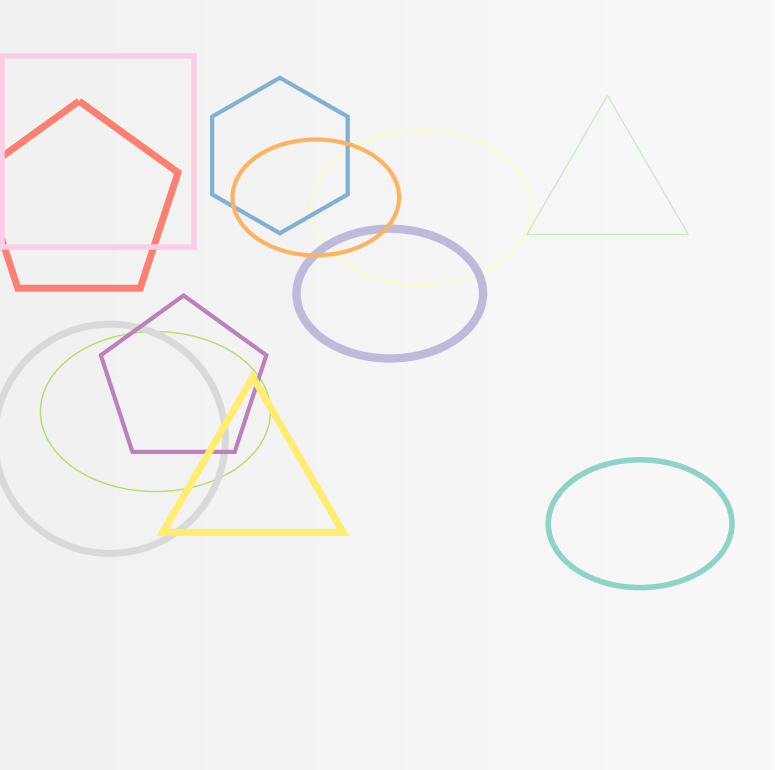[{"shape": "oval", "thickness": 2, "radius": 0.59, "center": [0.826, 0.32]}, {"shape": "oval", "thickness": 0.5, "radius": 0.71, "center": [0.544, 0.73]}, {"shape": "oval", "thickness": 3, "radius": 0.6, "center": [0.503, 0.619]}, {"shape": "pentagon", "thickness": 2.5, "radius": 0.67, "center": [0.102, 0.734]}, {"shape": "hexagon", "thickness": 1.5, "radius": 0.5, "center": [0.361, 0.798]}, {"shape": "oval", "thickness": 1.5, "radius": 0.54, "center": [0.408, 0.744]}, {"shape": "oval", "thickness": 0.5, "radius": 0.74, "center": [0.201, 0.465]}, {"shape": "square", "thickness": 2, "radius": 0.62, "center": [0.126, 0.803]}, {"shape": "circle", "thickness": 2.5, "radius": 0.74, "center": [0.142, 0.43]}, {"shape": "pentagon", "thickness": 1.5, "radius": 0.56, "center": [0.237, 0.504]}, {"shape": "triangle", "thickness": 0.5, "radius": 0.6, "center": [0.784, 0.756]}, {"shape": "triangle", "thickness": 2.5, "radius": 0.67, "center": [0.326, 0.376]}]